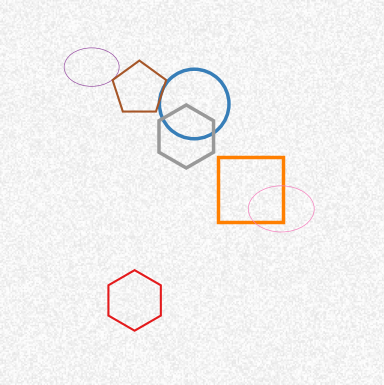[{"shape": "hexagon", "thickness": 1.5, "radius": 0.39, "center": [0.35, 0.22]}, {"shape": "circle", "thickness": 2.5, "radius": 0.45, "center": [0.504, 0.73]}, {"shape": "oval", "thickness": 0.5, "radius": 0.36, "center": [0.238, 0.826]}, {"shape": "square", "thickness": 2.5, "radius": 0.42, "center": [0.651, 0.508]}, {"shape": "pentagon", "thickness": 1.5, "radius": 0.37, "center": [0.362, 0.769]}, {"shape": "oval", "thickness": 0.5, "radius": 0.43, "center": [0.731, 0.457]}, {"shape": "hexagon", "thickness": 2.5, "radius": 0.41, "center": [0.484, 0.646]}]